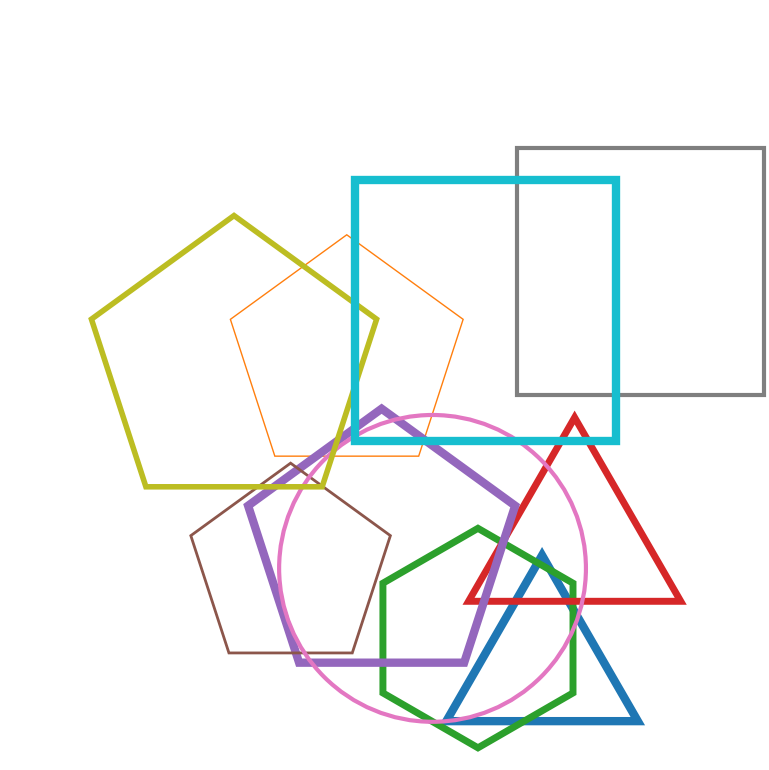[{"shape": "triangle", "thickness": 3, "radius": 0.72, "center": [0.704, 0.135]}, {"shape": "pentagon", "thickness": 0.5, "radius": 0.79, "center": [0.45, 0.536]}, {"shape": "hexagon", "thickness": 2.5, "radius": 0.71, "center": [0.621, 0.171]}, {"shape": "triangle", "thickness": 2.5, "radius": 0.8, "center": [0.746, 0.299]}, {"shape": "pentagon", "thickness": 3, "radius": 0.91, "center": [0.496, 0.287]}, {"shape": "pentagon", "thickness": 1, "radius": 0.68, "center": [0.377, 0.262]}, {"shape": "circle", "thickness": 1.5, "radius": 1.0, "center": [0.562, 0.262]}, {"shape": "square", "thickness": 1.5, "radius": 0.8, "center": [0.832, 0.647]}, {"shape": "pentagon", "thickness": 2, "radius": 0.97, "center": [0.304, 0.525]}, {"shape": "square", "thickness": 3, "radius": 0.85, "center": [0.63, 0.596]}]